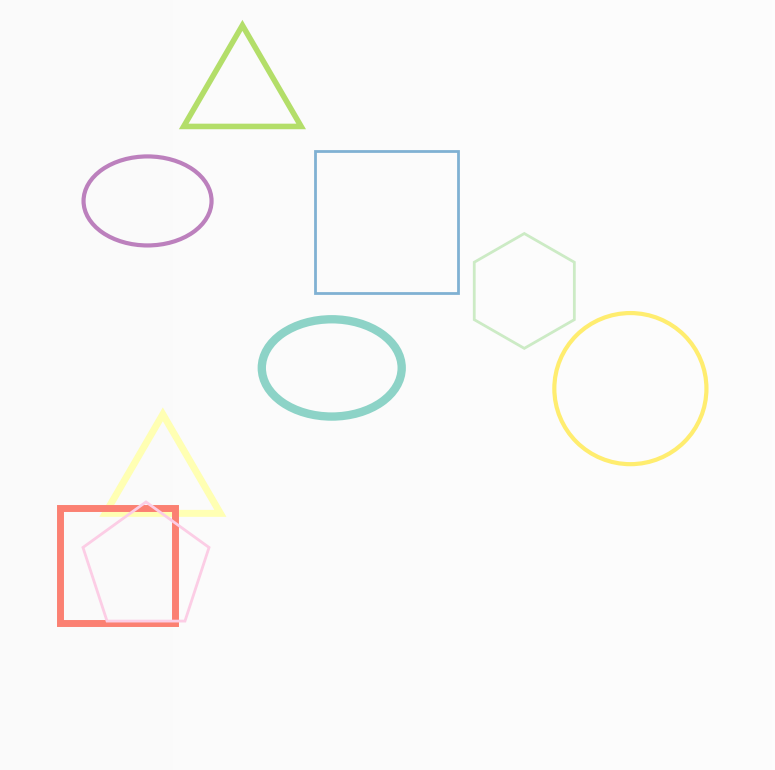[{"shape": "oval", "thickness": 3, "radius": 0.45, "center": [0.428, 0.522]}, {"shape": "triangle", "thickness": 2.5, "radius": 0.43, "center": [0.21, 0.376]}, {"shape": "square", "thickness": 2.5, "radius": 0.37, "center": [0.152, 0.266]}, {"shape": "square", "thickness": 1, "radius": 0.46, "center": [0.498, 0.712]}, {"shape": "triangle", "thickness": 2, "radius": 0.44, "center": [0.313, 0.88]}, {"shape": "pentagon", "thickness": 1, "radius": 0.43, "center": [0.188, 0.263]}, {"shape": "oval", "thickness": 1.5, "radius": 0.41, "center": [0.19, 0.739]}, {"shape": "hexagon", "thickness": 1, "radius": 0.37, "center": [0.677, 0.622]}, {"shape": "circle", "thickness": 1.5, "radius": 0.49, "center": [0.813, 0.495]}]